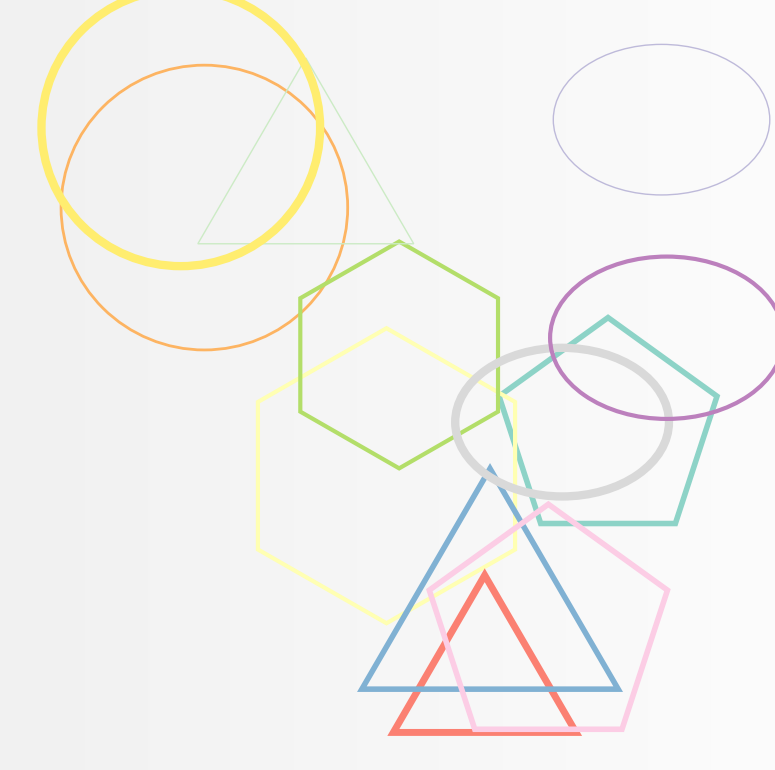[{"shape": "pentagon", "thickness": 2, "radius": 0.74, "center": [0.785, 0.44]}, {"shape": "hexagon", "thickness": 1.5, "radius": 0.96, "center": [0.499, 0.382]}, {"shape": "oval", "thickness": 0.5, "radius": 0.7, "center": [0.854, 0.845]}, {"shape": "triangle", "thickness": 2.5, "radius": 0.68, "center": [0.625, 0.117]}, {"shape": "triangle", "thickness": 2, "radius": 0.95, "center": [0.632, 0.2]}, {"shape": "circle", "thickness": 1, "radius": 0.92, "center": [0.264, 0.73]}, {"shape": "hexagon", "thickness": 1.5, "radius": 0.74, "center": [0.515, 0.539]}, {"shape": "pentagon", "thickness": 2, "radius": 0.81, "center": [0.708, 0.184]}, {"shape": "oval", "thickness": 3, "radius": 0.69, "center": [0.725, 0.452]}, {"shape": "oval", "thickness": 1.5, "radius": 0.75, "center": [0.86, 0.561]}, {"shape": "triangle", "thickness": 0.5, "radius": 0.8, "center": [0.395, 0.764]}, {"shape": "circle", "thickness": 3, "radius": 0.9, "center": [0.233, 0.834]}]